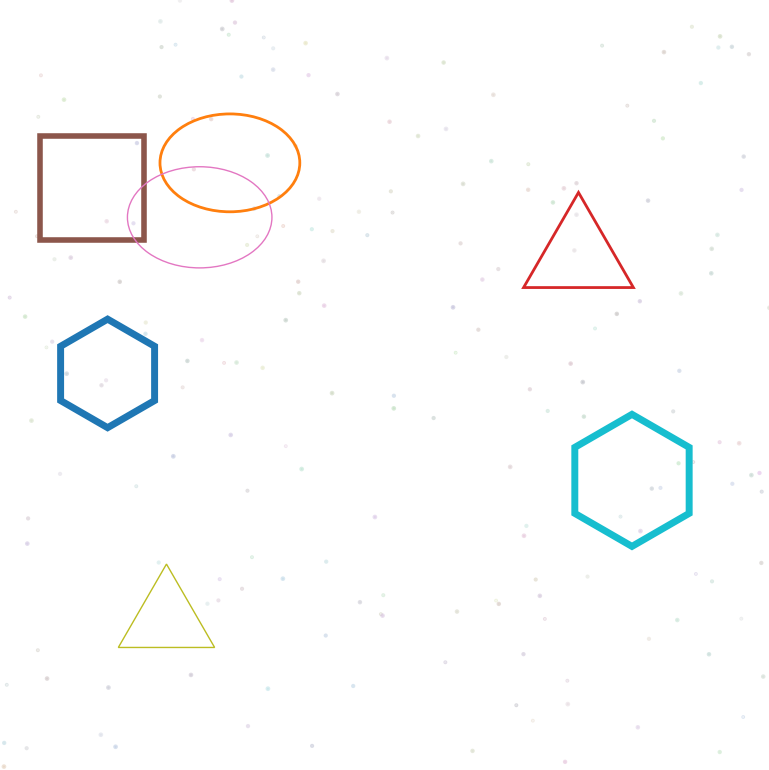[{"shape": "hexagon", "thickness": 2.5, "radius": 0.35, "center": [0.14, 0.515]}, {"shape": "oval", "thickness": 1, "radius": 0.45, "center": [0.299, 0.789]}, {"shape": "triangle", "thickness": 1, "radius": 0.41, "center": [0.751, 0.668]}, {"shape": "square", "thickness": 2, "radius": 0.34, "center": [0.12, 0.756]}, {"shape": "oval", "thickness": 0.5, "radius": 0.47, "center": [0.259, 0.718]}, {"shape": "triangle", "thickness": 0.5, "radius": 0.36, "center": [0.216, 0.195]}, {"shape": "hexagon", "thickness": 2.5, "radius": 0.43, "center": [0.821, 0.376]}]